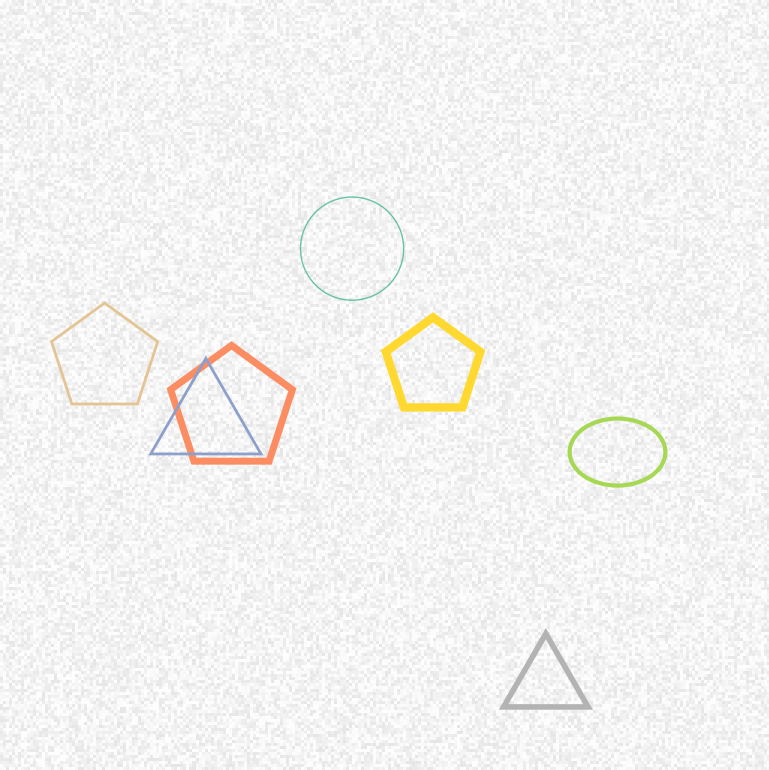[{"shape": "circle", "thickness": 0.5, "radius": 0.33, "center": [0.457, 0.677]}, {"shape": "pentagon", "thickness": 2.5, "radius": 0.42, "center": [0.301, 0.468]}, {"shape": "triangle", "thickness": 1, "radius": 0.41, "center": [0.267, 0.452]}, {"shape": "oval", "thickness": 1.5, "radius": 0.31, "center": [0.802, 0.413]}, {"shape": "pentagon", "thickness": 3, "radius": 0.32, "center": [0.562, 0.523]}, {"shape": "pentagon", "thickness": 1, "radius": 0.36, "center": [0.136, 0.534]}, {"shape": "triangle", "thickness": 2, "radius": 0.32, "center": [0.709, 0.114]}]